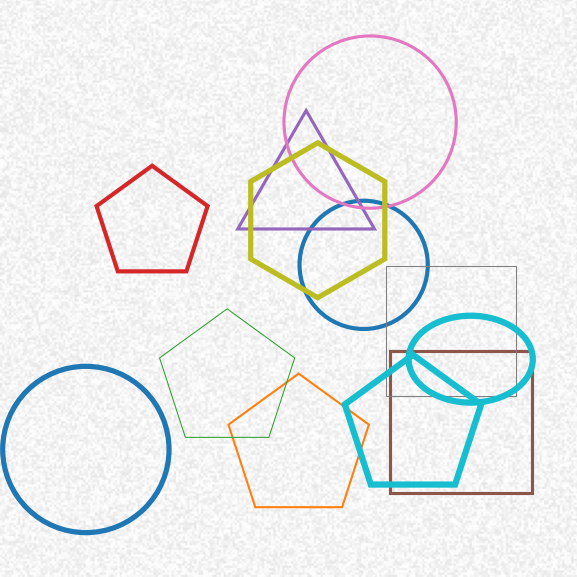[{"shape": "circle", "thickness": 2.5, "radius": 0.72, "center": [0.149, 0.221]}, {"shape": "circle", "thickness": 2, "radius": 0.56, "center": [0.63, 0.54]}, {"shape": "pentagon", "thickness": 1, "radius": 0.64, "center": [0.517, 0.224]}, {"shape": "pentagon", "thickness": 0.5, "radius": 0.62, "center": [0.393, 0.341]}, {"shape": "pentagon", "thickness": 2, "radius": 0.51, "center": [0.263, 0.611]}, {"shape": "triangle", "thickness": 1.5, "radius": 0.68, "center": [0.53, 0.671]}, {"shape": "square", "thickness": 1.5, "radius": 0.61, "center": [0.798, 0.269]}, {"shape": "circle", "thickness": 1.5, "radius": 0.75, "center": [0.641, 0.788]}, {"shape": "square", "thickness": 0.5, "radius": 0.56, "center": [0.78, 0.426]}, {"shape": "hexagon", "thickness": 2.5, "radius": 0.67, "center": [0.55, 0.618]}, {"shape": "pentagon", "thickness": 3, "radius": 0.62, "center": [0.715, 0.261]}, {"shape": "oval", "thickness": 3, "radius": 0.54, "center": [0.815, 0.377]}]